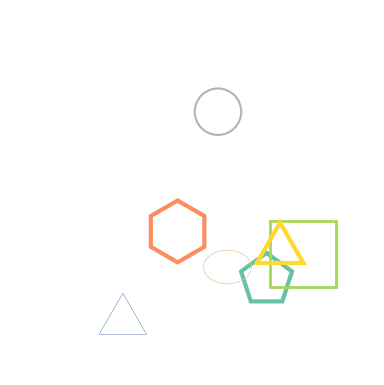[{"shape": "pentagon", "thickness": 3, "radius": 0.35, "center": [0.692, 0.273]}, {"shape": "hexagon", "thickness": 3, "radius": 0.4, "center": [0.461, 0.399]}, {"shape": "triangle", "thickness": 0.5, "radius": 0.36, "center": [0.319, 0.167]}, {"shape": "square", "thickness": 2, "radius": 0.43, "center": [0.788, 0.341]}, {"shape": "triangle", "thickness": 3, "radius": 0.35, "center": [0.727, 0.352]}, {"shape": "oval", "thickness": 0.5, "radius": 0.31, "center": [0.591, 0.306]}, {"shape": "circle", "thickness": 1.5, "radius": 0.3, "center": [0.566, 0.71]}]